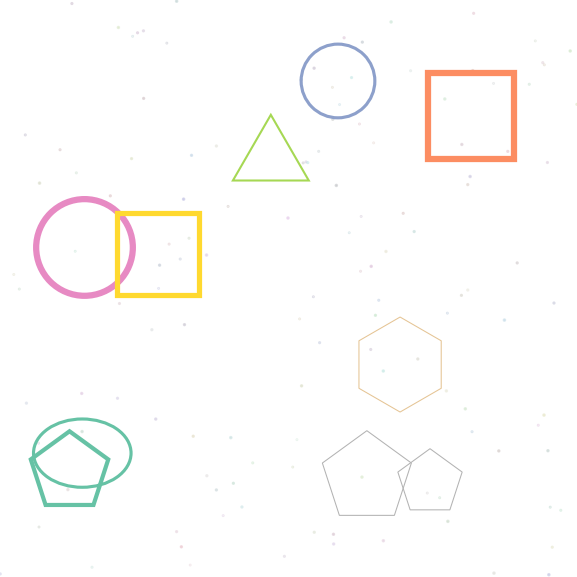[{"shape": "pentagon", "thickness": 2, "radius": 0.35, "center": [0.12, 0.182]}, {"shape": "oval", "thickness": 1.5, "radius": 0.42, "center": [0.142, 0.214]}, {"shape": "square", "thickness": 3, "radius": 0.37, "center": [0.816, 0.798]}, {"shape": "circle", "thickness": 1.5, "radius": 0.32, "center": [0.585, 0.859]}, {"shape": "circle", "thickness": 3, "radius": 0.42, "center": [0.146, 0.571]}, {"shape": "triangle", "thickness": 1, "radius": 0.38, "center": [0.469, 0.724]}, {"shape": "square", "thickness": 2.5, "radius": 0.35, "center": [0.273, 0.56]}, {"shape": "hexagon", "thickness": 0.5, "radius": 0.41, "center": [0.693, 0.368]}, {"shape": "pentagon", "thickness": 0.5, "radius": 0.29, "center": [0.745, 0.164]}, {"shape": "pentagon", "thickness": 0.5, "radius": 0.41, "center": [0.635, 0.172]}]